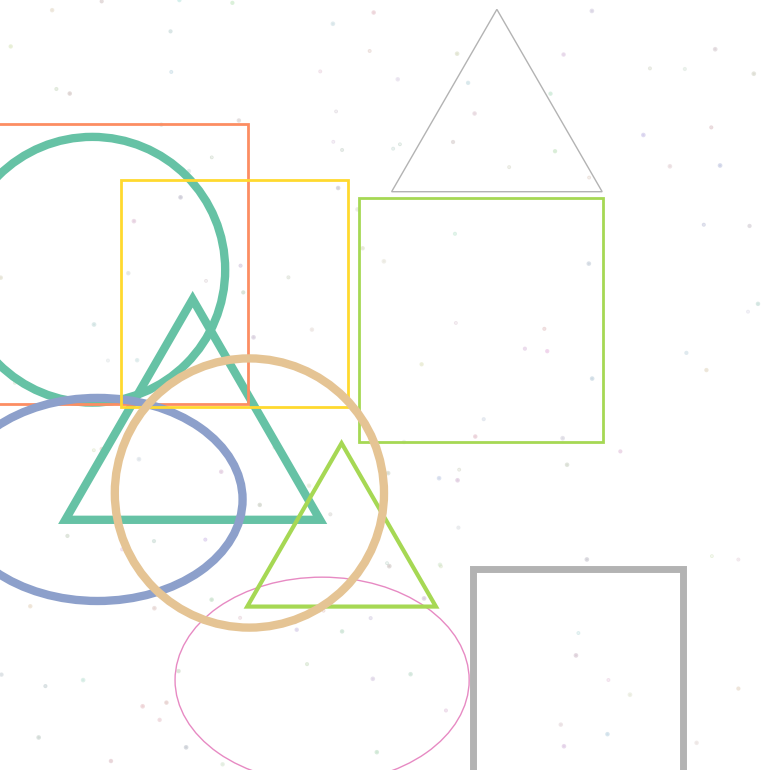[{"shape": "circle", "thickness": 3, "radius": 0.86, "center": [0.12, 0.65]}, {"shape": "triangle", "thickness": 3, "radius": 0.95, "center": [0.25, 0.42]}, {"shape": "square", "thickness": 1, "radius": 0.91, "center": [0.141, 0.657]}, {"shape": "oval", "thickness": 3, "radius": 0.94, "center": [0.127, 0.351]}, {"shape": "oval", "thickness": 0.5, "radius": 0.95, "center": [0.418, 0.117]}, {"shape": "square", "thickness": 1, "radius": 0.79, "center": [0.625, 0.584]}, {"shape": "triangle", "thickness": 1.5, "radius": 0.71, "center": [0.444, 0.283]}, {"shape": "square", "thickness": 1, "radius": 0.73, "center": [0.305, 0.619]}, {"shape": "circle", "thickness": 3, "radius": 0.87, "center": [0.324, 0.36]}, {"shape": "square", "thickness": 2.5, "radius": 0.68, "center": [0.75, 0.125]}, {"shape": "triangle", "thickness": 0.5, "radius": 0.79, "center": [0.645, 0.83]}]